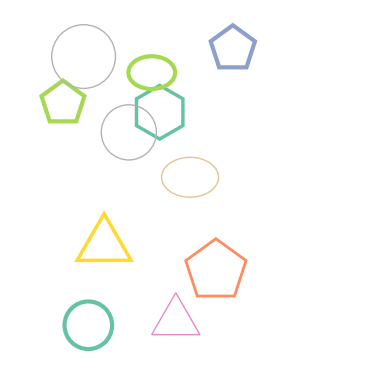[{"shape": "circle", "thickness": 3, "radius": 0.31, "center": [0.229, 0.155]}, {"shape": "hexagon", "thickness": 2.5, "radius": 0.35, "center": [0.415, 0.709]}, {"shape": "pentagon", "thickness": 2, "radius": 0.41, "center": [0.561, 0.298]}, {"shape": "pentagon", "thickness": 3, "radius": 0.3, "center": [0.605, 0.874]}, {"shape": "triangle", "thickness": 1, "radius": 0.36, "center": [0.457, 0.167]}, {"shape": "pentagon", "thickness": 3, "radius": 0.29, "center": [0.164, 0.732]}, {"shape": "oval", "thickness": 3, "radius": 0.3, "center": [0.394, 0.811]}, {"shape": "triangle", "thickness": 2.5, "radius": 0.4, "center": [0.27, 0.364]}, {"shape": "oval", "thickness": 1, "radius": 0.37, "center": [0.494, 0.54]}, {"shape": "circle", "thickness": 1, "radius": 0.36, "center": [0.335, 0.656]}, {"shape": "circle", "thickness": 1, "radius": 0.41, "center": [0.217, 0.853]}]